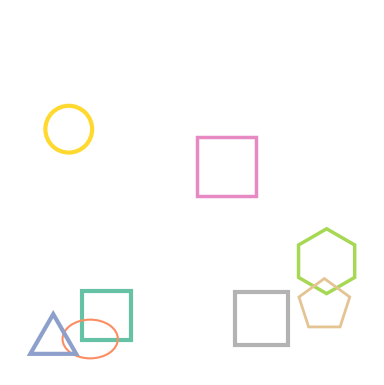[{"shape": "square", "thickness": 3, "radius": 0.32, "center": [0.277, 0.181]}, {"shape": "oval", "thickness": 1.5, "radius": 0.36, "center": [0.234, 0.119]}, {"shape": "triangle", "thickness": 3, "radius": 0.34, "center": [0.138, 0.115]}, {"shape": "square", "thickness": 2.5, "radius": 0.38, "center": [0.588, 0.567]}, {"shape": "hexagon", "thickness": 2.5, "radius": 0.42, "center": [0.848, 0.322]}, {"shape": "circle", "thickness": 3, "radius": 0.3, "center": [0.179, 0.664]}, {"shape": "pentagon", "thickness": 2, "radius": 0.35, "center": [0.842, 0.207]}, {"shape": "square", "thickness": 3, "radius": 0.34, "center": [0.678, 0.173]}]